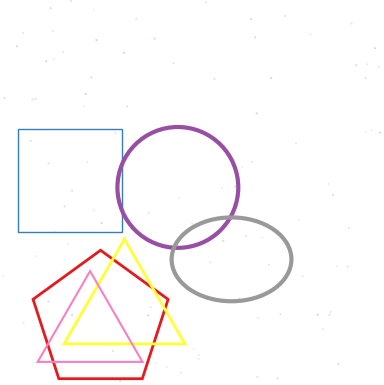[{"shape": "pentagon", "thickness": 2, "radius": 0.92, "center": [0.261, 0.166]}, {"shape": "square", "thickness": 1, "radius": 0.67, "center": [0.182, 0.531]}, {"shape": "circle", "thickness": 3, "radius": 0.78, "center": [0.462, 0.513]}, {"shape": "triangle", "thickness": 2, "radius": 0.91, "center": [0.323, 0.198]}, {"shape": "triangle", "thickness": 1.5, "radius": 0.79, "center": [0.234, 0.139]}, {"shape": "oval", "thickness": 3, "radius": 0.78, "center": [0.601, 0.326]}]